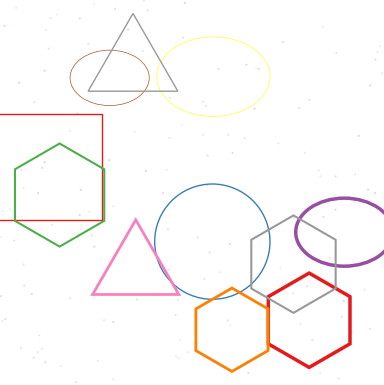[{"shape": "hexagon", "thickness": 2.5, "radius": 0.61, "center": [0.803, 0.168]}, {"shape": "square", "thickness": 1, "radius": 0.69, "center": [0.127, 0.566]}, {"shape": "circle", "thickness": 1, "radius": 0.75, "center": [0.552, 0.372]}, {"shape": "hexagon", "thickness": 1.5, "radius": 0.67, "center": [0.155, 0.493]}, {"shape": "oval", "thickness": 2.5, "radius": 0.63, "center": [0.894, 0.397]}, {"shape": "hexagon", "thickness": 2, "radius": 0.54, "center": [0.602, 0.144]}, {"shape": "oval", "thickness": 0.5, "radius": 0.74, "center": [0.554, 0.801]}, {"shape": "oval", "thickness": 0.5, "radius": 0.51, "center": [0.285, 0.798]}, {"shape": "triangle", "thickness": 2, "radius": 0.65, "center": [0.353, 0.3]}, {"shape": "hexagon", "thickness": 1.5, "radius": 0.63, "center": [0.762, 0.314]}, {"shape": "triangle", "thickness": 1, "radius": 0.67, "center": [0.345, 0.83]}]